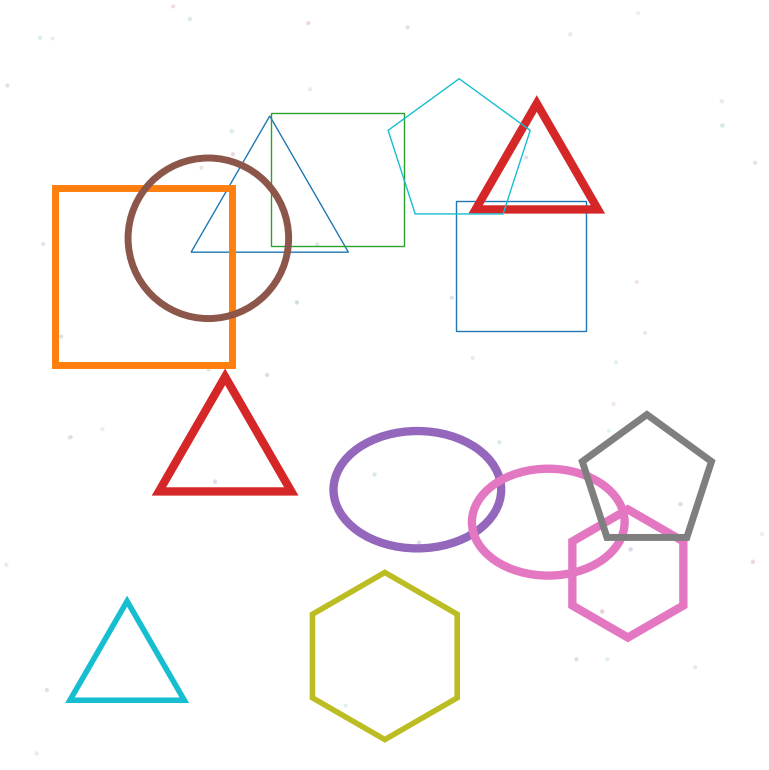[{"shape": "square", "thickness": 0.5, "radius": 0.42, "center": [0.677, 0.655]}, {"shape": "triangle", "thickness": 0.5, "radius": 0.59, "center": [0.35, 0.731]}, {"shape": "square", "thickness": 2.5, "radius": 0.57, "center": [0.187, 0.641]}, {"shape": "square", "thickness": 0.5, "radius": 0.43, "center": [0.439, 0.767]}, {"shape": "triangle", "thickness": 3, "radius": 0.46, "center": [0.697, 0.774]}, {"shape": "triangle", "thickness": 3, "radius": 0.5, "center": [0.292, 0.411]}, {"shape": "oval", "thickness": 3, "radius": 0.54, "center": [0.542, 0.364]}, {"shape": "circle", "thickness": 2.5, "radius": 0.52, "center": [0.271, 0.691]}, {"shape": "oval", "thickness": 3, "radius": 0.5, "center": [0.712, 0.322]}, {"shape": "hexagon", "thickness": 3, "radius": 0.42, "center": [0.815, 0.255]}, {"shape": "pentagon", "thickness": 2.5, "radius": 0.44, "center": [0.84, 0.373]}, {"shape": "hexagon", "thickness": 2, "radius": 0.54, "center": [0.5, 0.148]}, {"shape": "pentagon", "thickness": 0.5, "radius": 0.49, "center": [0.596, 0.801]}, {"shape": "triangle", "thickness": 2, "radius": 0.43, "center": [0.165, 0.133]}]